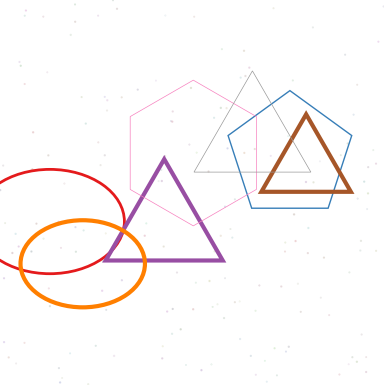[{"shape": "oval", "thickness": 2, "radius": 0.97, "center": [0.13, 0.425]}, {"shape": "pentagon", "thickness": 1, "radius": 0.84, "center": [0.753, 0.596]}, {"shape": "triangle", "thickness": 3, "radius": 0.88, "center": [0.427, 0.411]}, {"shape": "oval", "thickness": 3, "radius": 0.81, "center": [0.215, 0.315]}, {"shape": "triangle", "thickness": 3, "radius": 0.67, "center": [0.795, 0.569]}, {"shape": "hexagon", "thickness": 0.5, "radius": 0.95, "center": [0.502, 0.603]}, {"shape": "triangle", "thickness": 0.5, "radius": 0.88, "center": [0.656, 0.641]}]